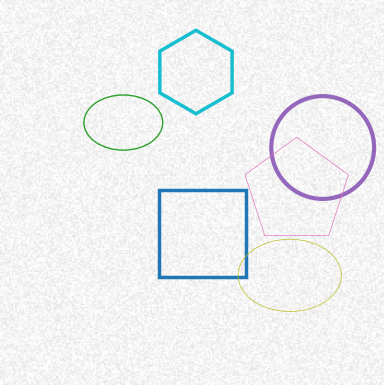[{"shape": "square", "thickness": 2.5, "radius": 0.57, "center": [0.526, 0.394]}, {"shape": "oval", "thickness": 1, "radius": 0.51, "center": [0.32, 0.682]}, {"shape": "circle", "thickness": 3, "radius": 0.67, "center": [0.838, 0.617]}, {"shape": "pentagon", "thickness": 0.5, "radius": 0.71, "center": [0.771, 0.502]}, {"shape": "oval", "thickness": 0.5, "radius": 0.67, "center": [0.753, 0.285]}, {"shape": "hexagon", "thickness": 2.5, "radius": 0.54, "center": [0.509, 0.813]}]